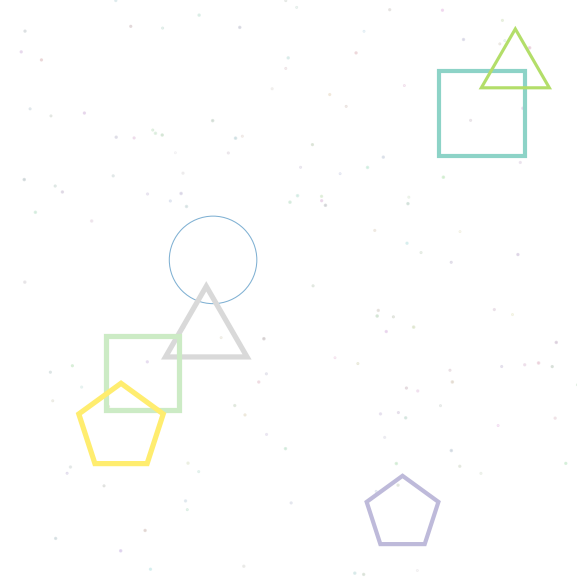[{"shape": "square", "thickness": 2, "radius": 0.37, "center": [0.835, 0.803]}, {"shape": "pentagon", "thickness": 2, "radius": 0.33, "center": [0.697, 0.11]}, {"shape": "circle", "thickness": 0.5, "radius": 0.38, "center": [0.369, 0.549]}, {"shape": "triangle", "thickness": 1.5, "radius": 0.34, "center": [0.892, 0.881]}, {"shape": "triangle", "thickness": 2.5, "radius": 0.41, "center": [0.357, 0.422]}, {"shape": "square", "thickness": 2.5, "radius": 0.32, "center": [0.246, 0.353]}, {"shape": "pentagon", "thickness": 2.5, "radius": 0.38, "center": [0.21, 0.259]}]